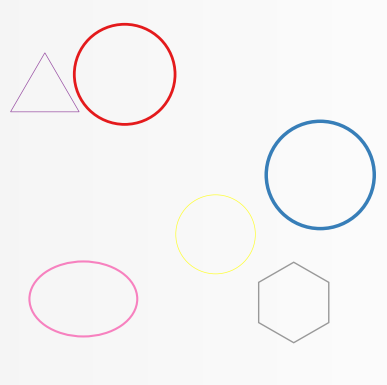[{"shape": "circle", "thickness": 2, "radius": 0.65, "center": [0.322, 0.807]}, {"shape": "circle", "thickness": 2.5, "radius": 0.7, "center": [0.826, 0.546]}, {"shape": "triangle", "thickness": 0.5, "radius": 0.51, "center": [0.116, 0.761]}, {"shape": "circle", "thickness": 0.5, "radius": 0.51, "center": [0.556, 0.391]}, {"shape": "oval", "thickness": 1.5, "radius": 0.7, "center": [0.215, 0.223]}, {"shape": "hexagon", "thickness": 1, "radius": 0.52, "center": [0.758, 0.214]}]